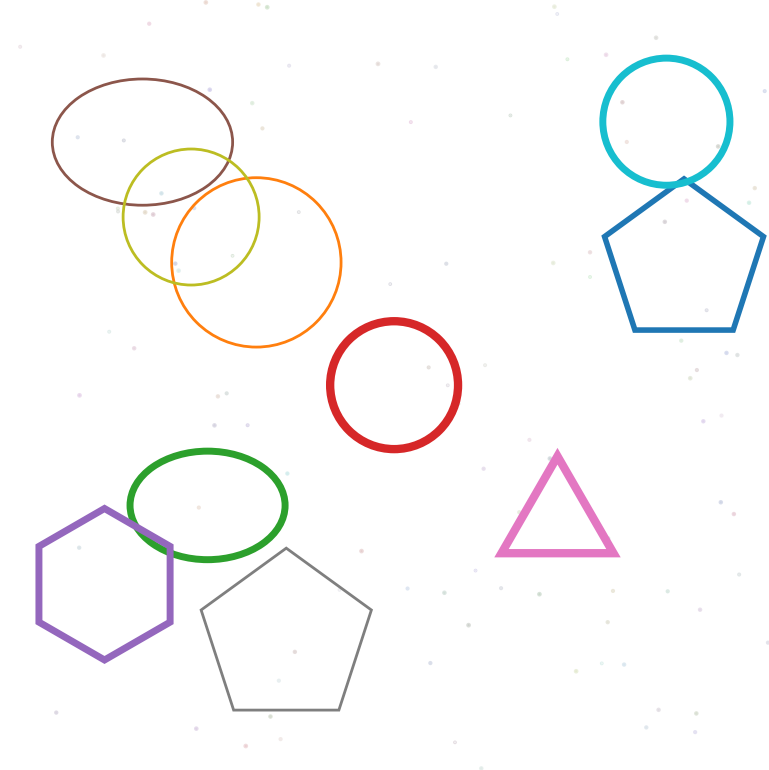[{"shape": "pentagon", "thickness": 2, "radius": 0.54, "center": [0.888, 0.659]}, {"shape": "circle", "thickness": 1, "radius": 0.55, "center": [0.333, 0.659]}, {"shape": "oval", "thickness": 2.5, "radius": 0.5, "center": [0.27, 0.344]}, {"shape": "circle", "thickness": 3, "radius": 0.42, "center": [0.512, 0.5]}, {"shape": "hexagon", "thickness": 2.5, "radius": 0.49, "center": [0.136, 0.241]}, {"shape": "oval", "thickness": 1, "radius": 0.59, "center": [0.185, 0.815]}, {"shape": "triangle", "thickness": 3, "radius": 0.42, "center": [0.724, 0.324]}, {"shape": "pentagon", "thickness": 1, "radius": 0.58, "center": [0.372, 0.172]}, {"shape": "circle", "thickness": 1, "radius": 0.44, "center": [0.248, 0.718]}, {"shape": "circle", "thickness": 2.5, "radius": 0.41, "center": [0.865, 0.842]}]